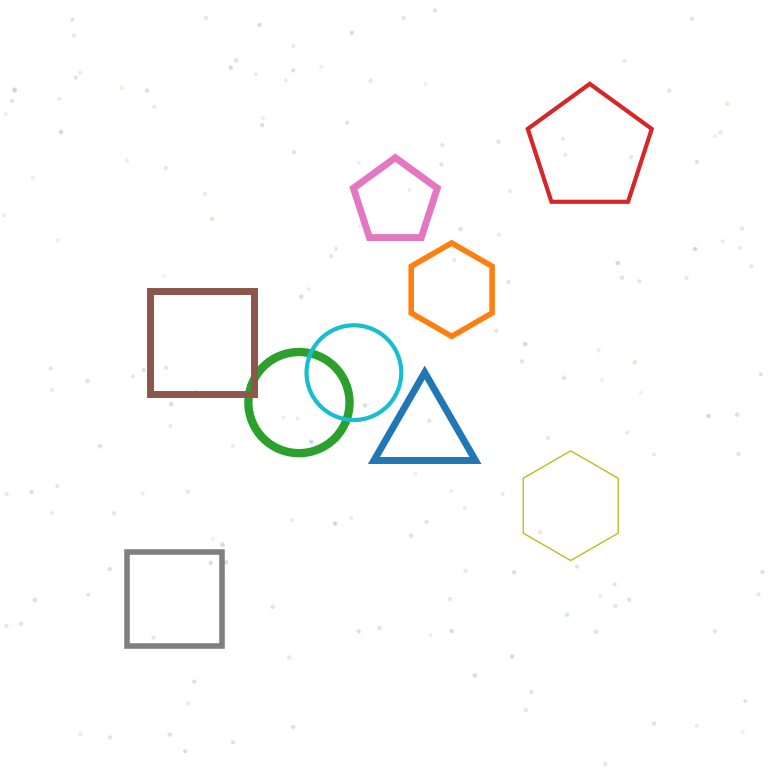[{"shape": "triangle", "thickness": 2.5, "radius": 0.38, "center": [0.552, 0.44]}, {"shape": "hexagon", "thickness": 2, "radius": 0.3, "center": [0.587, 0.624]}, {"shape": "circle", "thickness": 3, "radius": 0.33, "center": [0.388, 0.477]}, {"shape": "pentagon", "thickness": 1.5, "radius": 0.42, "center": [0.766, 0.806]}, {"shape": "square", "thickness": 2.5, "radius": 0.34, "center": [0.263, 0.555]}, {"shape": "pentagon", "thickness": 2.5, "radius": 0.29, "center": [0.513, 0.738]}, {"shape": "square", "thickness": 2, "radius": 0.31, "center": [0.226, 0.222]}, {"shape": "hexagon", "thickness": 0.5, "radius": 0.36, "center": [0.741, 0.343]}, {"shape": "circle", "thickness": 1.5, "radius": 0.31, "center": [0.46, 0.516]}]